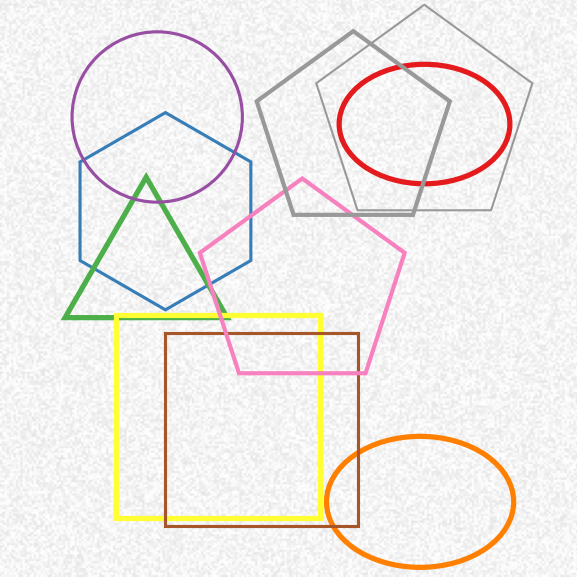[{"shape": "oval", "thickness": 2.5, "radius": 0.74, "center": [0.735, 0.784]}, {"shape": "hexagon", "thickness": 1.5, "radius": 0.85, "center": [0.286, 0.633]}, {"shape": "triangle", "thickness": 2.5, "radius": 0.81, "center": [0.253, 0.53]}, {"shape": "circle", "thickness": 1.5, "radius": 0.74, "center": [0.272, 0.797]}, {"shape": "oval", "thickness": 2.5, "radius": 0.81, "center": [0.727, 0.13]}, {"shape": "square", "thickness": 2.5, "radius": 0.88, "center": [0.377, 0.278]}, {"shape": "square", "thickness": 1.5, "radius": 0.83, "center": [0.452, 0.256]}, {"shape": "pentagon", "thickness": 2, "radius": 0.93, "center": [0.523, 0.504]}, {"shape": "pentagon", "thickness": 1, "radius": 0.98, "center": [0.735, 0.794]}, {"shape": "pentagon", "thickness": 2, "radius": 0.88, "center": [0.612, 0.769]}]